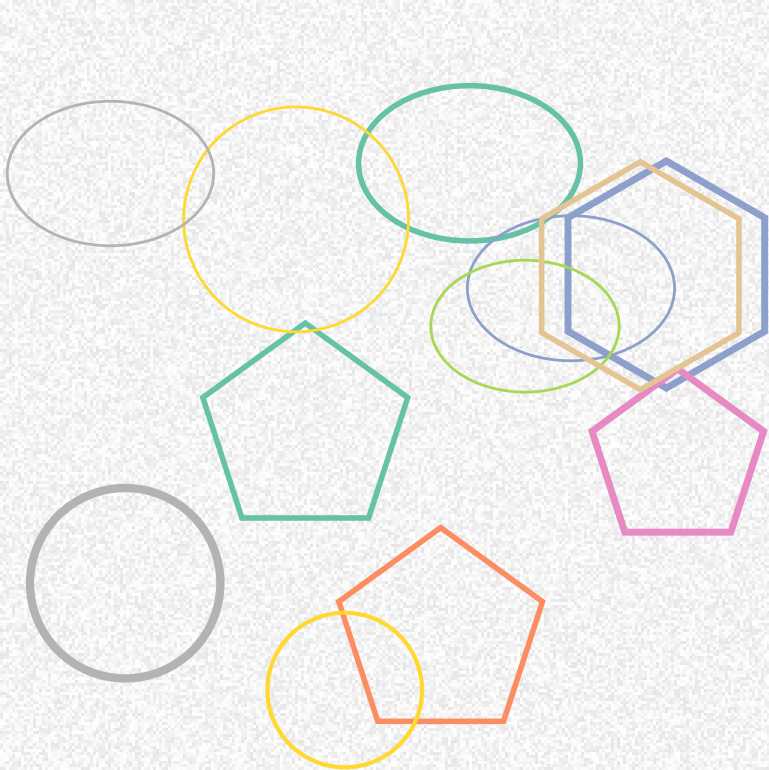[{"shape": "oval", "thickness": 2, "radius": 0.72, "center": [0.61, 0.788]}, {"shape": "pentagon", "thickness": 2, "radius": 0.7, "center": [0.396, 0.44]}, {"shape": "pentagon", "thickness": 2, "radius": 0.7, "center": [0.572, 0.176]}, {"shape": "oval", "thickness": 1, "radius": 0.67, "center": [0.742, 0.626]}, {"shape": "hexagon", "thickness": 2.5, "radius": 0.74, "center": [0.865, 0.643]}, {"shape": "pentagon", "thickness": 2.5, "radius": 0.59, "center": [0.88, 0.404]}, {"shape": "oval", "thickness": 1, "radius": 0.61, "center": [0.682, 0.576]}, {"shape": "circle", "thickness": 1.5, "radius": 0.5, "center": [0.448, 0.104]}, {"shape": "circle", "thickness": 1, "radius": 0.73, "center": [0.384, 0.715]}, {"shape": "hexagon", "thickness": 2, "radius": 0.74, "center": [0.832, 0.642]}, {"shape": "circle", "thickness": 3, "radius": 0.62, "center": [0.163, 0.243]}, {"shape": "oval", "thickness": 1, "radius": 0.67, "center": [0.143, 0.775]}]